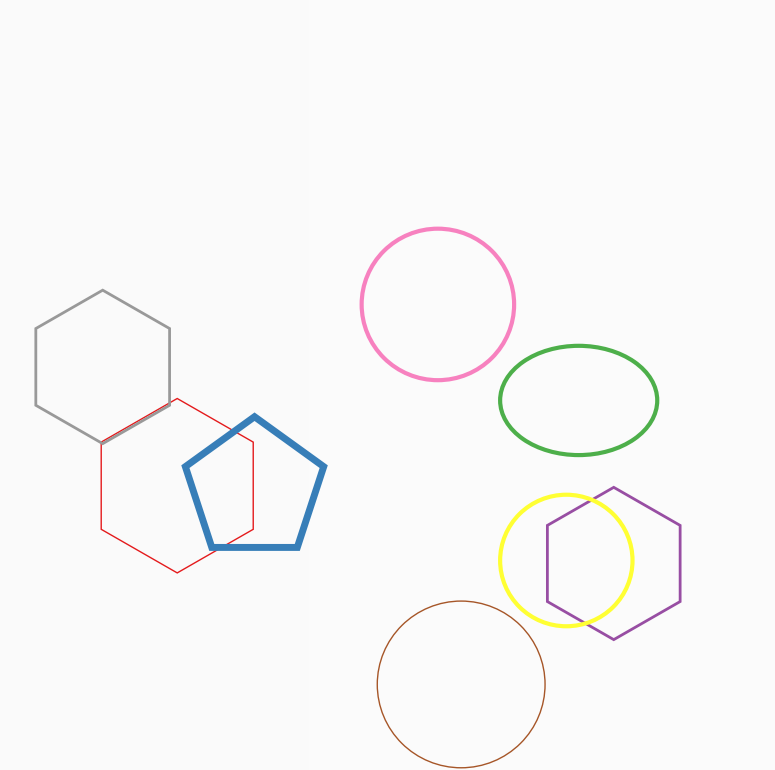[{"shape": "hexagon", "thickness": 0.5, "radius": 0.57, "center": [0.229, 0.369]}, {"shape": "pentagon", "thickness": 2.5, "radius": 0.47, "center": [0.328, 0.365]}, {"shape": "oval", "thickness": 1.5, "radius": 0.51, "center": [0.747, 0.48]}, {"shape": "hexagon", "thickness": 1, "radius": 0.49, "center": [0.792, 0.268]}, {"shape": "circle", "thickness": 1.5, "radius": 0.43, "center": [0.731, 0.272]}, {"shape": "circle", "thickness": 0.5, "radius": 0.54, "center": [0.595, 0.111]}, {"shape": "circle", "thickness": 1.5, "radius": 0.49, "center": [0.565, 0.605]}, {"shape": "hexagon", "thickness": 1, "radius": 0.5, "center": [0.133, 0.523]}]